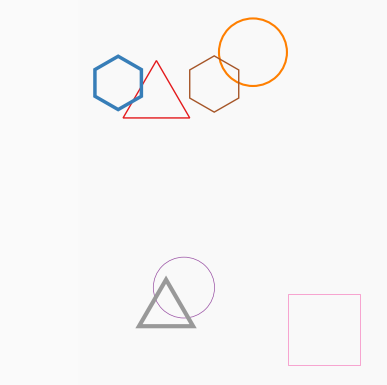[{"shape": "triangle", "thickness": 1, "radius": 0.5, "center": [0.404, 0.743]}, {"shape": "hexagon", "thickness": 2.5, "radius": 0.35, "center": [0.305, 0.785]}, {"shape": "circle", "thickness": 0.5, "radius": 0.4, "center": [0.475, 0.253]}, {"shape": "circle", "thickness": 1.5, "radius": 0.44, "center": [0.653, 0.864]}, {"shape": "hexagon", "thickness": 1, "radius": 0.37, "center": [0.553, 0.782]}, {"shape": "square", "thickness": 0.5, "radius": 0.46, "center": [0.836, 0.143]}, {"shape": "triangle", "thickness": 3, "radius": 0.4, "center": [0.429, 0.193]}]